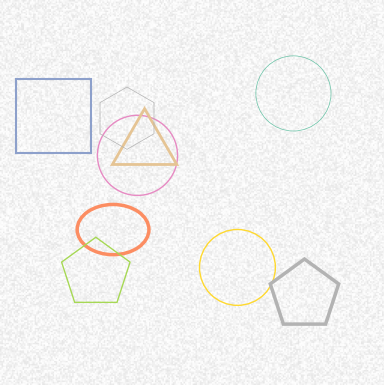[{"shape": "circle", "thickness": 0.5, "radius": 0.49, "center": [0.762, 0.757]}, {"shape": "oval", "thickness": 2.5, "radius": 0.47, "center": [0.294, 0.404]}, {"shape": "square", "thickness": 1.5, "radius": 0.48, "center": [0.139, 0.698]}, {"shape": "circle", "thickness": 1, "radius": 0.52, "center": [0.357, 0.596]}, {"shape": "pentagon", "thickness": 1, "radius": 0.47, "center": [0.249, 0.29]}, {"shape": "circle", "thickness": 1, "radius": 0.49, "center": [0.617, 0.305]}, {"shape": "triangle", "thickness": 2, "radius": 0.48, "center": [0.376, 0.621]}, {"shape": "hexagon", "thickness": 0.5, "radius": 0.4, "center": [0.33, 0.693]}, {"shape": "pentagon", "thickness": 2.5, "radius": 0.47, "center": [0.791, 0.234]}]